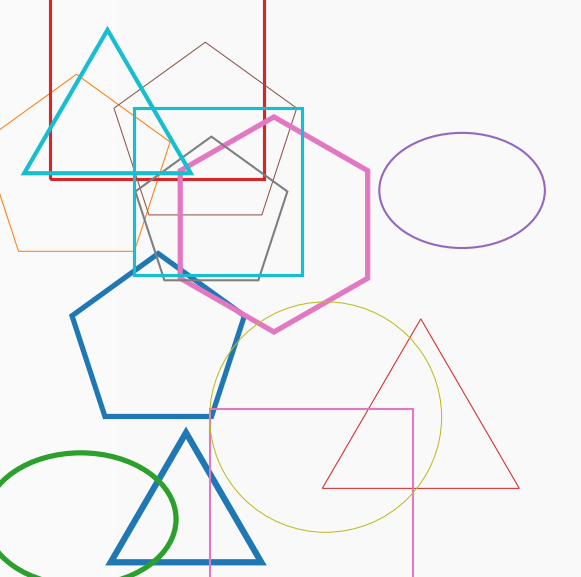[{"shape": "pentagon", "thickness": 2.5, "radius": 0.78, "center": [0.272, 0.404]}, {"shape": "triangle", "thickness": 3, "radius": 0.75, "center": [0.32, 0.1]}, {"shape": "pentagon", "thickness": 0.5, "radius": 0.85, "center": [0.131, 0.701]}, {"shape": "oval", "thickness": 2.5, "radius": 0.82, "center": [0.139, 0.1]}, {"shape": "triangle", "thickness": 0.5, "radius": 0.98, "center": [0.724, 0.251]}, {"shape": "square", "thickness": 1.5, "radius": 0.92, "center": [0.271, 0.873]}, {"shape": "oval", "thickness": 1, "radius": 0.71, "center": [0.795, 0.669]}, {"shape": "pentagon", "thickness": 0.5, "radius": 0.83, "center": [0.353, 0.761]}, {"shape": "hexagon", "thickness": 2.5, "radius": 0.93, "center": [0.471, 0.61]}, {"shape": "square", "thickness": 1, "radius": 0.87, "center": [0.536, 0.116]}, {"shape": "pentagon", "thickness": 1, "radius": 0.69, "center": [0.364, 0.625]}, {"shape": "circle", "thickness": 0.5, "radius": 1.0, "center": [0.56, 0.277]}, {"shape": "triangle", "thickness": 2, "radius": 0.83, "center": [0.185, 0.782]}, {"shape": "square", "thickness": 1.5, "radius": 0.72, "center": [0.375, 0.667]}]